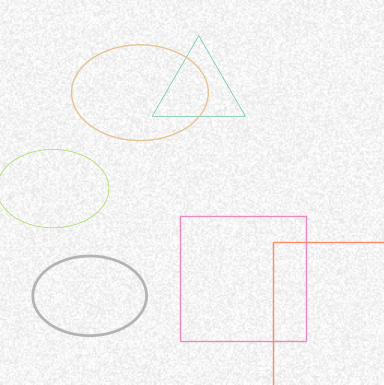[{"shape": "triangle", "thickness": 0.5, "radius": 0.7, "center": [0.516, 0.768]}, {"shape": "square", "thickness": 1, "radius": 0.95, "center": [0.9, 0.182]}, {"shape": "square", "thickness": 1, "radius": 0.82, "center": [0.632, 0.277]}, {"shape": "oval", "thickness": 0.5, "radius": 0.73, "center": [0.137, 0.51]}, {"shape": "oval", "thickness": 1, "radius": 0.89, "center": [0.364, 0.759]}, {"shape": "oval", "thickness": 2, "radius": 0.74, "center": [0.233, 0.232]}]